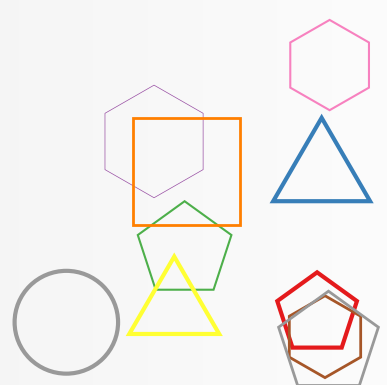[{"shape": "pentagon", "thickness": 3, "radius": 0.54, "center": [0.818, 0.185]}, {"shape": "triangle", "thickness": 3, "radius": 0.72, "center": [0.83, 0.55]}, {"shape": "pentagon", "thickness": 1.5, "radius": 0.64, "center": [0.476, 0.35]}, {"shape": "hexagon", "thickness": 0.5, "radius": 0.73, "center": [0.398, 0.633]}, {"shape": "square", "thickness": 2, "radius": 0.69, "center": [0.482, 0.555]}, {"shape": "triangle", "thickness": 3, "radius": 0.67, "center": [0.45, 0.2]}, {"shape": "hexagon", "thickness": 2, "radius": 0.53, "center": [0.839, 0.125]}, {"shape": "hexagon", "thickness": 1.5, "radius": 0.59, "center": [0.851, 0.831]}, {"shape": "circle", "thickness": 3, "radius": 0.67, "center": [0.171, 0.163]}, {"shape": "pentagon", "thickness": 2, "radius": 0.68, "center": [0.848, 0.108]}]